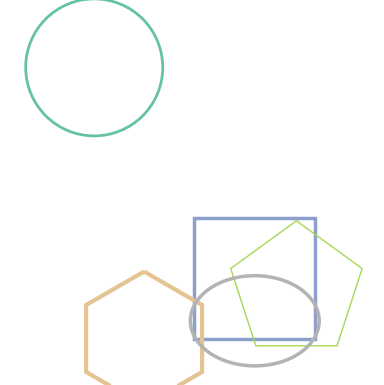[{"shape": "circle", "thickness": 2, "radius": 0.89, "center": [0.245, 0.825]}, {"shape": "square", "thickness": 2.5, "radius": 0.79, "center": [0.661, 0.277]}, {"shape": "pentagon", "thickness": 1, "radius": 0.9, "center": [0.77, 0.247]}, {"shape": "hexagon", "thickness": 3, "radius": 0.87, "center": [0.374, 0.121]}, {"shape": "oval", "thickness": 2.5, "radius": 0.84, "center": [0.662, 0.167]}]